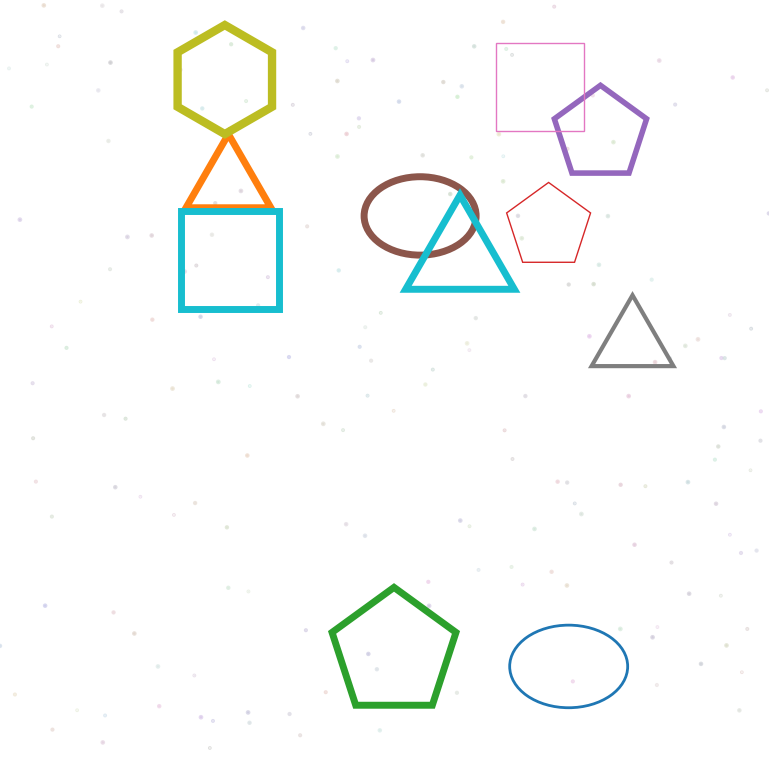[{"shape": "oval", "thickness": 1, "radius": 0.38, "center": [0.739, 0.134]}, {"shape": "triangle", "thickness": 2.5, "radius": 0.32, "center": [0.297, 0.762]}, {"shape": "pentagon", "thickness": 2.5, "radius": 0.42, "center": [0.512, 0.153]}, {"shape": "pentagon", "thickness": 0.5, "radius": 0.29, "center": [0.712, 0.706]}, {"shape": "pentagon", "thickness": 2, "radius": 0.31, "center": [0.78, 0.826]}, {"shape": "oval", "thickness": 2.5, "radius": 0.36, "center": [0.546, 0.72]}, {"shape": "square", "thickness": 0.5, "radius": 0.29, "center": [0.701, 0.887]}, {"shape": "triangle", "thickness": 1.5, "radius": 0.31, "center": [0.821, 0.555]}, {"shape": "hexagon", "thickness": 3, "radius": 0.35, "center": [0.292, 0.897]}, {"shape": "triangle", "thickness": 2.5, "radius": 0.41, "center": [0.597, 0.665]}, {"shape": "square", "thickness": 2.5, "radius": 0.32, "center": [0.298, 0.662]}]